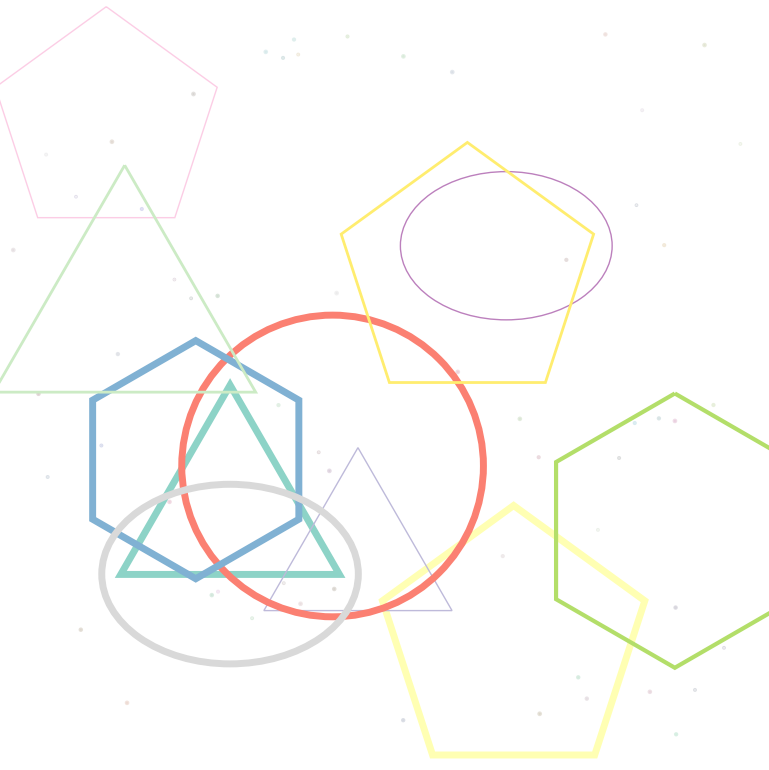[{"shape": "triangle", "thickness": 2.5, "radius": 0.82, "center": [0.299, 0.336]}, {"shape": "pentagon", "thickness": 2.5, "radius": 0.9, "center": [0.667, 0.164]}, {"shape": "triangle", "thickness": 0.5, "radius": 0.71, "center": [0.465, 0.278]}, {"shape": "circle", "thickness": 2.5, "radius": 0.98, "center": [0.432, 0.395]}, {"shape": "hexagon", "thickness": 2.5, "radius": 0.77, "center": [0.254, 0.403]}, {"shape": "hexagon", "thickness": 1.5, "radius": 0.89, "center": [0.876, 0.311]}, {"shape": "pentagon", "thickness": 0.5, "radius": 0.76, "center": [0.138, 0.84]}, {"shape": "oval", "thickness": 2.5, "radius": 0.83, "center": [0.299, 0.254]}, {"shape": "oval", "thickness": 0.5, "radius": 0.69, "center": [0.657, 0.681]}, {"shape": "triangle", "thickness": 1, "radius": 0.98, "center": [0.162, 0.589]}, {"shape": "pentagon", "thickness": 1, "radius": 0.86, "center": [0.607, 0.643]}]